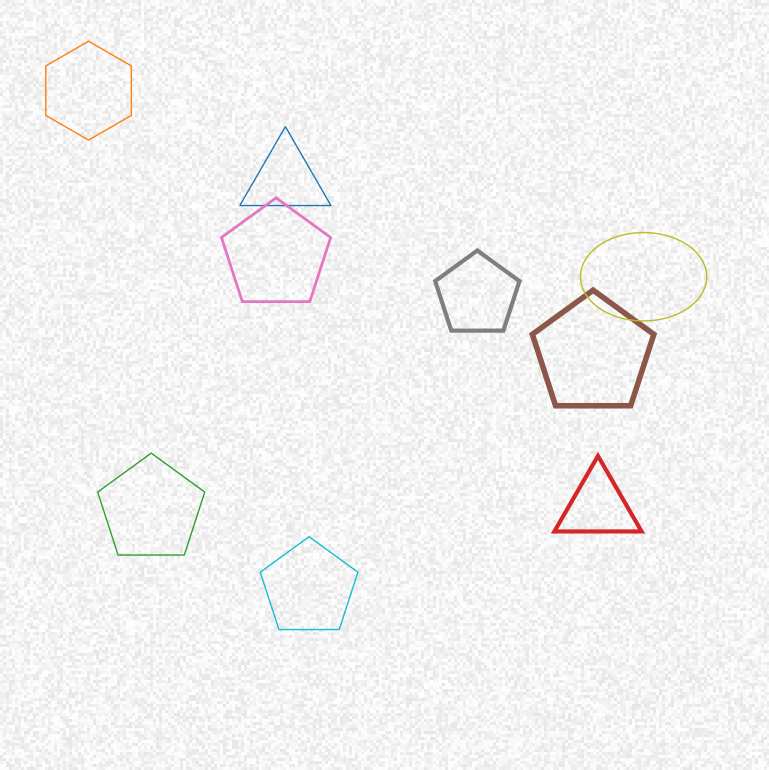[{"shape": "triangle", "thickness": 0.5, "radius": 0.34, "center": [0.371, 0.767]}, {"shape": "hexagon", "thickness": 0.5, "radius": 0.32, "center": [0.115, 0.882]}, {"shape": "pentagon", "thickness": 0.5, "radius": 0.37, "center": [0.196, 0.338]}, {"shape": "triangle", "thickness": 1.5, "radius": 0.33, "center": [0.777, 0.342]}, {"shape": "pentagon", "thickness": 2, "radius": 0.41, "center": [0.77, 0.54]}, {"shape": "pentagon", "thickness": 1, "radius": 0.37, "center": [0.359, 0.669]}, {"shape": "pentagon", "thickness": 1.5, "radius": 0.29, "center": [0.62, 0.617]}, {"shape": "oval", "thickness": 0.5, "radius": 0.41, "center": [0.836, 0.641]}, {"shape": "pentagon", "thickness": 0.5, "radius": 0.33, "center": [0.401, 0.236]}]